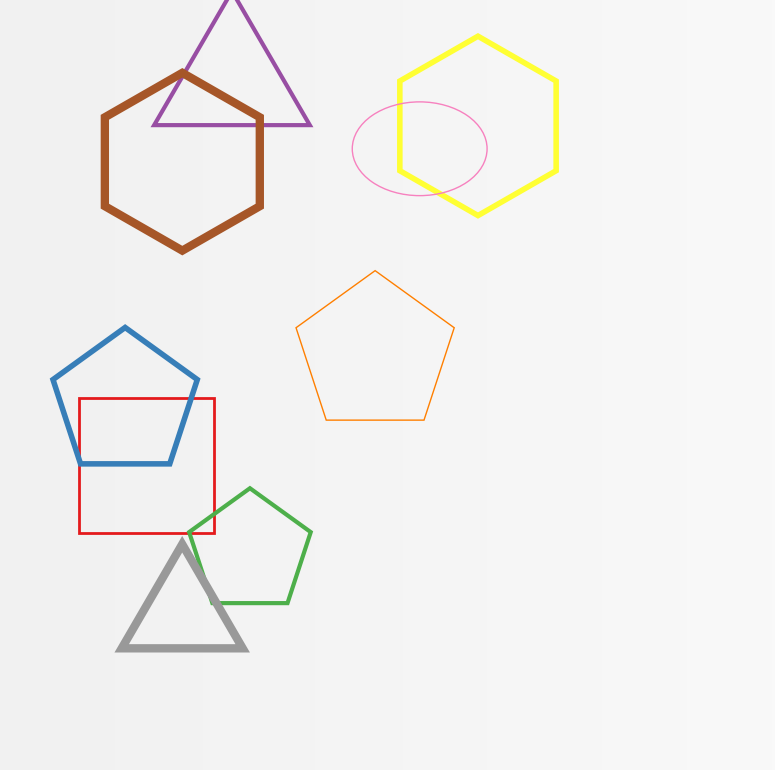[{"shape": "square", "thickness": 1, "radius": 0.44, "center": [0.189, 0.395]}, {"shape": "pentagon", "thickness": 2, "radius": 0.49, "center": [0.161, 0.477]}, {"shape": "pentagon", "thickness": 1.5, "radius": 0.41, "center": [0.323, 0.283]}, {"shape": "triangle", "thickness": 1.5, "radius": 0.58, "center": [0.299, 0.895]}, {"shape": "pentagon", "thickness": 0.5, "radius": 0.54, "center": [0.484, 0.541]}, {"shape": "hexagon", "thickness": 2, "radius": 0.58, "center": [0.617, 0.837]}, {"shape": "hexagon", "thickness": 3, "radius": 0.58, "center": [0.235, 0.79]}, {"shape": "oval", "thickness": 0.5, "radius": 0.43, "center": [0.542, 0.807]}, {"shape": "triangle", "thickness": 3, "radius": 0.45, "center": [0.235, 0.203]}]